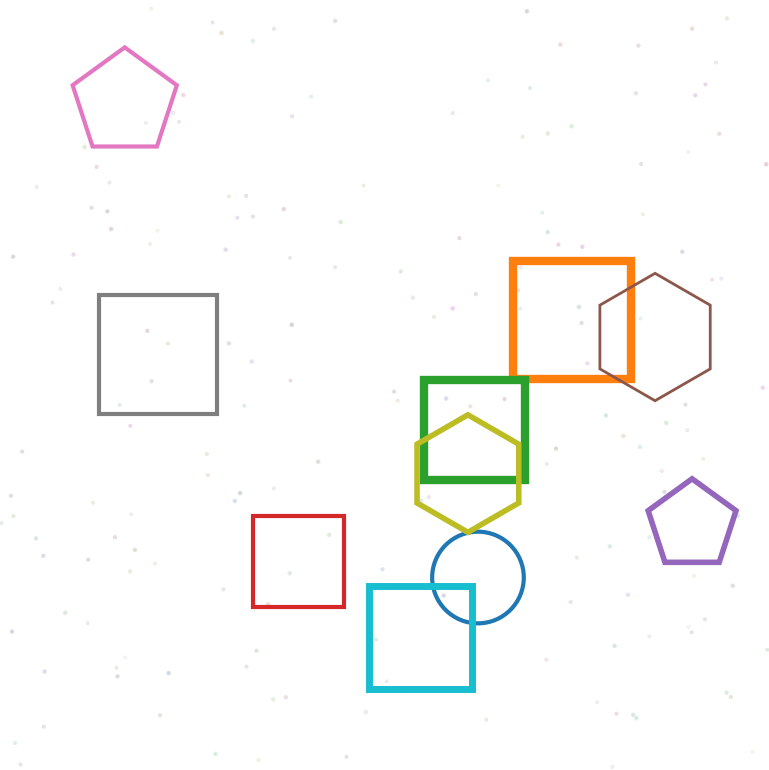[{"shape": "circle", "thickness": 1.5, "radius": 0.3, "center": [0.621, 0.25]}, {"shape": "square", "thickness": 3, "radius": 0.38, "center": [0.743, 0.584]}, {"shape": "square", "thickness": 3, "radius": 0.33, "center": [0.616, 0.442]}, {"shape": "square", "thickness": 1.5, "radius": 0.3, "center": [0.388, 0.271]}, {"shape": "pentagon", "thickness": 2, "radius": 0.3, "center": [0.899, 0.318]}, {"shape": "hexagon", "thickness": 1, "radius": 0.41, "center": [0.851, 0.562]}, {"shape": "pentagon", "thickness": 1.5, "radius": 0.36, "center": [0.162, 0.867]}, {"shape": "square", "thickness": 1.5, "radius": 0.38, "center": [0.205, 0.54]}, {"shape": "hexagon", "thickness": 2, "radius": 0.38, "center": [0.608, 0.385]}, {"shape": "square", "thickness": 2.5, "radius": 0.33, "center": [0.547, 0.173]}]